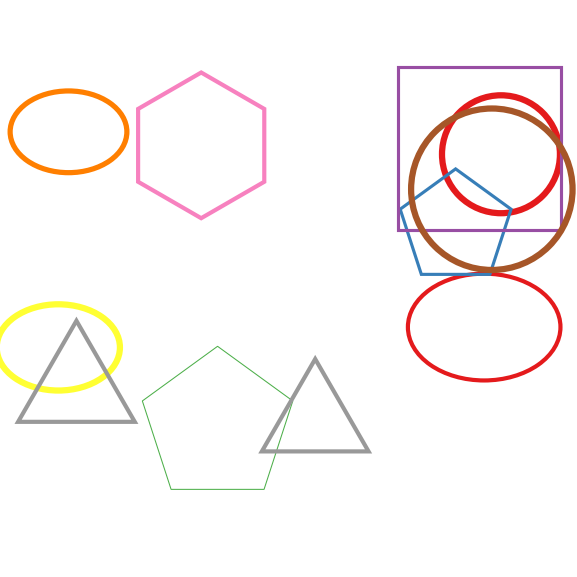[{"shape": "oval", "thickness": 2, "radius": 0.66, "center": [0.838, 0.433]}, {"shape": "circle", "thickness": 3, "radius": 0.51, "center": [0.867, 0.732]}, {"shape": "pentagon", "thickness": 1.5, "radius": 0.5, "center": [0.789, 0.606]}, {"shape": "pentagon", "thickness": 0.5, "radius": 0.68, "center": [0.377, 0.263]}, {"shape": "square", "thickness": 1.5, "radius": 0.71, "center": [0.831, 0.742]}, {"shape": "oval", "thickness": 2.5, "radius": 0.51, "center": [0.119, 0.771]}, {"shape": "oval", "thickness": 3, "radius": 0.53, "center": [0.101, 0.398]}, {"shape": "circle", "thickness": 3, "radius": 0.7, "center": [0.852, 0.671]}, {"shape": "hexagon", "thickness": 2, "radius": 0.63, "center": [0.348, 0.747]}, {"shape": "triangle", "thickness": 2, "radius": 0.53, "center": [0.546, 0.271]}, {"shape": "triangle", "thickness": 2, "radius": 0.58, "center": [0.132, 0.327]}]